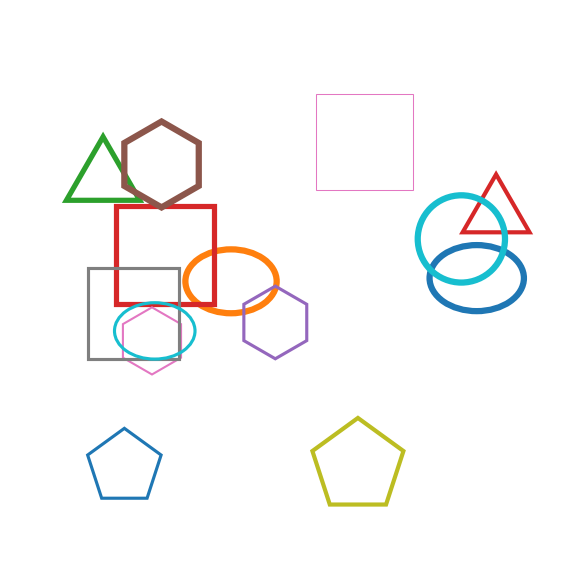[{"shape": "pentagon", "thickness": 1.5, "radius": 0.33, "center": [0.215, 0.191]}, {"shape": "oval", "thickness": 3, "radius": 0.41, "center": [0.826, 0.518]}, {"shape": "oval", "thickness": 3, "radius": 0.4, "center": [0.4, 0.512]}, {"shape": "triangle", "thickness": 2.5, "radius": 0.37, "center": [0.178, 0.689]}, {"shape": "square", "thickness": 2.5, "radius": 0.42, "center": [0.286, 0.557]}, {"shape": "triangle", "thickness": 2, "radius": 0.33, "center": [0.859, 0.63]}, {"shape": "hexagon", "thickness": 1.5, "radius": 0.31, "center": [0.477, 0.441]}, {"shape": "hexagon", "thickness": 3, "radius": 0.37, "center": [0.28, 0.714]}, {"shape": "square", "thickness": 0.5, "radius": 0.42, "center": [0.632, 0.753]}, {"shape": "hexagon", "thickness": 1, "radius": 0.29, "center": [0.263, 0.409]}, {"shape": "square", "thickness": 1.5, "radius": 0.4, "center": [0.232, 0.456]}, {"shape": "pentagon", "thickness": 2, "radius": 0.41, "center": [0.62, 0.193]}, {"shape": "oval", "thickness": 1.5, "radius": 0.35, "center": [0.268, 0.426]}, {"shape": "circle", "thickness": 3, "radius": 0.38, "center": [0.799, 0.585]}]